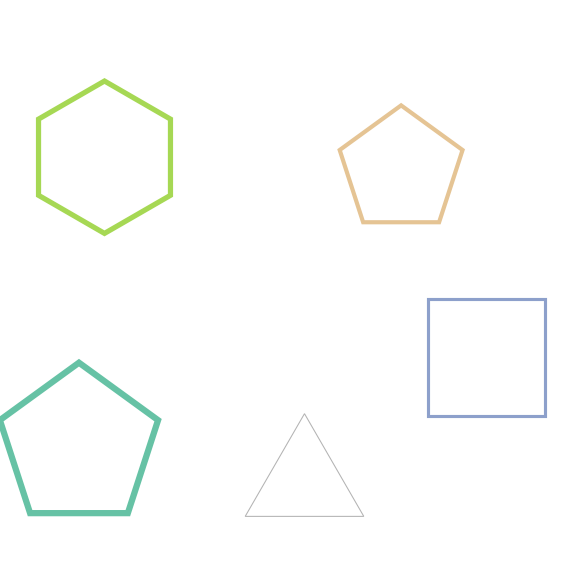[{"shape": "pentagon", "thickness": 3, "radius": 0.72, "center": [0.137, 0.227]}, {"shape": "square", "thickness": 1.5, "radius": 0.51, "center": [0.842, 0.38]}, {"shape": "hexagon", "thickness": 2.5, "radius": 0.66, "center": [0.181, 0.727]}, {"shape": "pentagon", "thickness": 2, "radius": 0.56, "center": [0.695, 0.705]}, {"shape": "triangle", "thickness": 0.5, "radius": 0.59, "center": [0.527, 0.164]}]